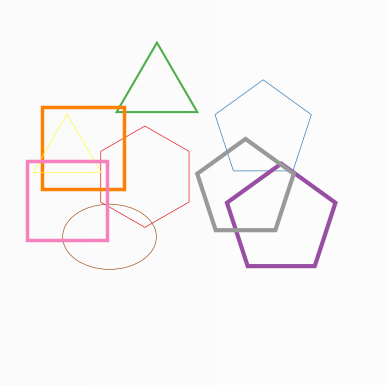[{"shape": "hexagon", "thickness": 0.5, "radius": 0.66, "center": [0.374, 0.541]}, {"shape": "pentagon", "thickness": 0.5, "radius": 0.65, "center": [0.679, 0.662]}, {"shape": "triangle", "thickness": 1.5, "radius": 0.6, "center": [0.405, 0.769]}, {"shape": "pentagon", "thickness": 3, "radius": 0.74, "center": [0.726, 0.428]}, {"shape": "square", "thickness": 2.5, "radius": 0.53, "center": [0.214, 0.616]}, {"shape": "triangle", "thickness": 0.5, "radius": 0.51, "center": [0.173, 0.603]}, {"shape": "oval", "thickness": 0.5, "radius": 0.6, "center": [0.283, 0.385]}, {"shape": "square", "thickness": 2.5, "radius": 0.51, "center": [0.173, 0.478]}, {"shape": "pentagon", "thickness": 3, "radius": 0.66, "center": [0.634, 0.508]}]